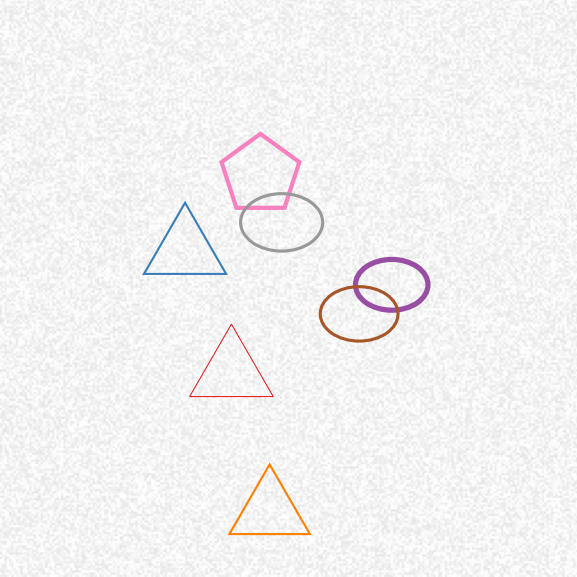[{"shape": "triangle", "thickness": 0.5, "radius": 0.42, "center": [0.401, 0.354]}, {"shape": "triangle", "thickness": 1, "radius": 0.41, "center": [0.32, 0.566]}, {"shape": "oval", "thickness": 2.5, "radius": 0.31, "center": [0.678, 0.506]}, {"shape": "triangle", "thickness": 1, "radius": 0.4, "center": [0.467, 0.115]}, {"shape": "oval", "thickness": 1.5, "radius": 0.34, "center": [0.622, 0.456]}, {"shape": "pentagon", "thickness": 2, "radius": 0.35, "center": [0.451, 0.697]}, {"shape": "oval", "thickness": 1.5, "radius": 0.36, "center": [0.488, 0.614]}]